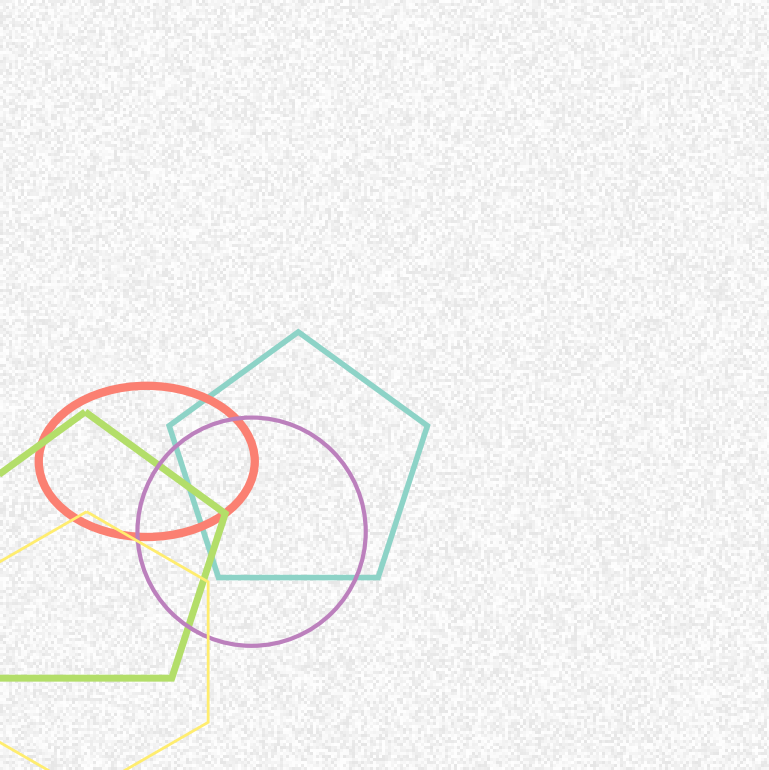[{"shape": "pentagon", "thickness": 2, "radius": 0.88, "center": [0.387, 0.393]}, {"shape": "oval", "thickness": 3, "radius": 0.7, "center": [0.191, 0.401]}, {"shape": "pentagon", "thickness": 2.5, "radius": 0.96, "center": [0.111, 0.274]}, {"shape": "circle", "thickness": 1.5, "radius": 0.74, "center": [0.327, 0.309]}, {"shape": "hexagon", "thickness": 1, "radius": 0.91, "center": [0.112, 0.153]}]